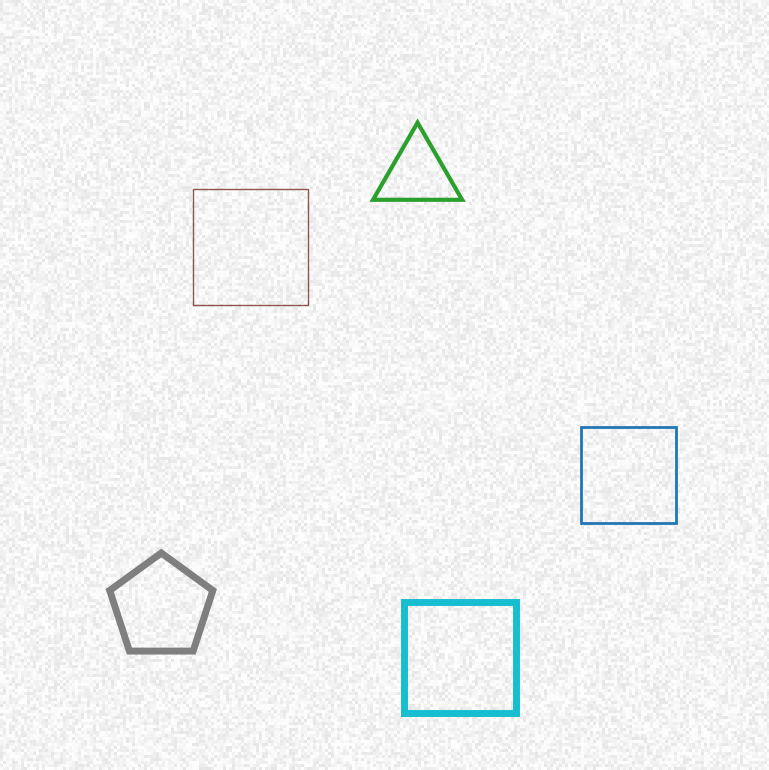[{"shape": "square", "thickness": 1, "radius": 0.31, "center": [0.817, 0.383]}, {"shape": "triangle", "thickness": 1.5, "radius": 0.33, "center": [0.542, 0.774]}, {"shape": "square", "thickness": 0.5, "radius": 0.37, "center": [0.325, 0.679]}, {"shape": "pentagon", "thickness": 2.5, "radius": 0.35, "center": [0.209, 0.211]}, {"shape": "square", "thickness": 2.5, "radius": 0.36, "center": [0.597, 0.146]}]